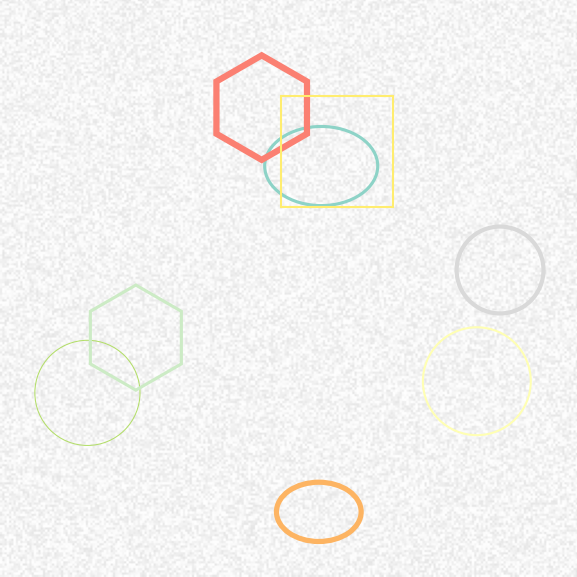[{"shape": "oval", "thickness": 1.5, "radius": 0.49, "center": [0.556, 0.712]}, {"shape": "circle", "thickness": 1, "radius": 0.47, "center": [0.826, 0.339]}, {"shape": "hexagon", "thickness": 3, "radius": 0.45, "center": [0.453, 0.813]}, {"shape": "oval", "thickness": 2.5, "radius": 0.37, "center": [0.552, 0.113]}, {"shape": "circle", "thickness": 0.5, "radius": 0.46, "center": [0.151, 0.319]}, {"shape": "circle", "thickness": 2, "radius": 0.38, "center": [0.866, 0.532]}, {"shape": "hexagon", "thickness": 1.5, "radius": 0.45, "center": [0.235, 0.415]}, {"shape": "square", "thickness": 1, "radius": 0.48, "center": [0.584, 0.737]}]